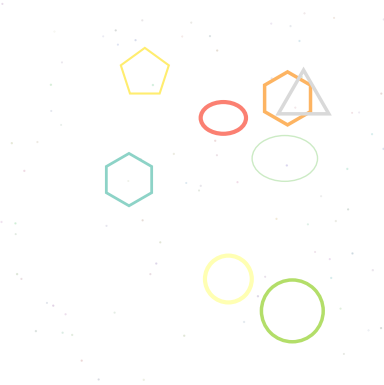[{"shape": "hexagon", "thickness": 2, "radius": 0.34, "center": [0.335, 0.533]}, {"shape": "circle", "thickness": 3, "radius": 0.3, "center": [0.593, 0.275]}, {"shape": "oval", "thickness": 3, "radius": 0.29, "center": [0.58, 0.694]}, {"shape": "hexagon", "thickness": 2.5, "radius": 0.34, "center": [0.747, 0.744]}, {"shape": "circle", "thickness": 2.5, "radius": 0.4, "center": [0.759, 0.193]}, {"shape": "triangle", "thickness": 2.5, "radius": 0.38, "center": [0.788, 0.742]}, {"shape": "oval", "thickness": 1, "radius": 0.42, "center": [0.74, 0.589]}, {"shape": "pentagon", "thickness": 1.5, "radius": 0.33, "center": [0.376, 0.81]}]